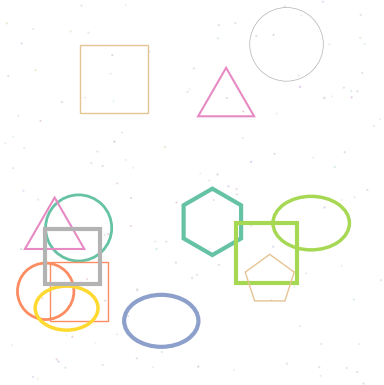[{"shape": "circle", "thickness": 2, "radius": 0.43, "center": [0.204, 0.408]}, {"shape": "hexagon", "thickness": 3, "radius": 0.43, "center": [0.552, 0.424]}, {"shape": "square", "thickness": 1, "radius": 0.38, "center": [0.205, 0.243]}, {"shape": "circle", "thickness": 2, "radius": 0.37, "center": [0.119, 0.243]}, {"shape": "oval", "thickness": 3, "radius": 0.48, "center": [0.419, 0.167]}, {"shape": "triangle", "thickness": 1.5, "radius": 0.45, "center": [0.142, 0.398]}, {"shape": "triangle", "thickness": 1.5, "radius": 0.42, "center": [0.587, 0.74]}, {"shape": "oval", "thickness": 2.5, "radius": 0.5, "center": [0.808, 0.42]}, {"shape": "square", "thickness": 3, "radius": 0.4, "center": [0.693, 0.343]}, {"shape": "oval", "thickness": 2.5, "radius": 0.41, "center": [0.173, 0.2]}, {"shape": "pentagon", "thickness": 1, "radius": 0.33, "center": [0.701, 0.272]}, {"shape": "square", "thickness": 1, "radius": 0.44, "center": [0.297, 0.796]}, {"shape": "circle", "thickness": 0.5, "radius": 0.48, "center": [0.744, 0.885]}, {"shape": "square", "thickness": 3, "radius": 0.35, "center": [0.188, 0.334]}]